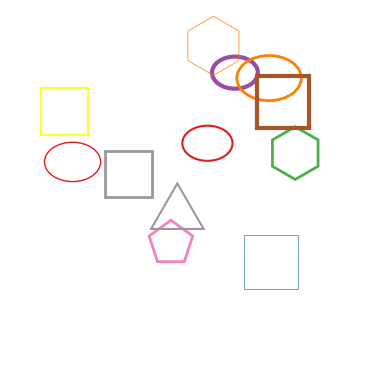[{"shape": "oval", "thickness": 1, "radius": 0.36, "center": [0.188, 0.579]}, {"shape": "oval", "thickness": 1.5, "radius": 0.33, "center": [0.539, 0.628]}, {"shape": "square", "thickness": 0.5, "radius": 0.35, "center": [0.704, 0.319]}, {"shape": "hexagon", "thickness": 2, "radius": 0.34, "center": [0.767, 0.602]}, {"shape": "oval", "thickness": 3, "radius": 0.3, "center": [0.61, 0.811]}, {"shape": "oval", "thickness": 2, "radius": 0.42, "center": [0.699, 0.797]}, {"shape": "hexagon", "thickness": 0.5, "radius": 0.38, "center": [0.554, 0.881]}, {"shape": "square", "thickness": 1.5, "radius": 0.31, "center": [0.168, 0.71]}, {"shape": "square", "thickness": 3, "radius": 0.34, "center": [0.736, 0.734]}, {"shape": "pentagon", "thickness": 2, "radius": 0.3, "center": [0.444, 0.369]}, {"shape": "triangle", "thickness": 1.5, "radius": 0.39, "center": [0.461, 0.445]}, {"shape": "square", "thickness": 2, "radius": 0.3, "center": [0.334, 0.547]}]